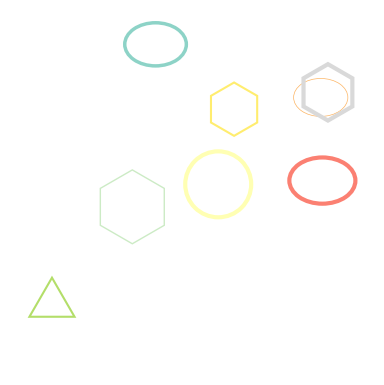[{"shape": "oval", "thickness": 2.5, "radius": 0.4, "center": [0.404, 0.885]}, {"shape": "circle", "thickness": 3, "radius": 0.43, "center": [0.567, 0.521]}, {"shape": "oval", "thickness": 3, "radius": 0.43, "center": [0.837, 0.531]}, {"shape": "oval", "thickness": 0.5, "radius": 0.35, "center": [0.833, 0.747]}, {"shape": "triangle", "thickness": 1.5, "radius": 0.34, "center": [0.135, 0.211]}, {"shape": "hexagon", "thickness": 3, "radius": 0.37, "center": [0.852, 0.76]}, {"shape": "hexagon", "thickness": 1, "radius": 0.48, "center": [0.344, 0.463]}, {"shape": "hexagon", "thickness": 1.5, "radius": 0.35, "center": [0.608, 0.716]}]